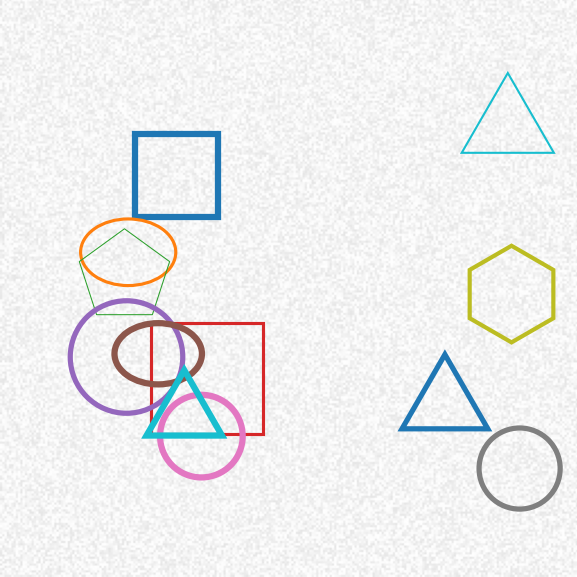[{"shape": "triangle", "thickness": 2.5, "radius": 0.43, "center": [0.77, 0.299]}, {"shape": "square", "thickness": 3, "radius": 0.36, "center": [0.306, 0.696]}, {"shape": "oval", "thickness": 1.5, "radius": 0.41, "center": [0.222, 0.562]}, {"shape": "pentagon", "thickness": 0.5, "radius": 0.41, "center": [0.216, 0.521]}, {"shape": "square", "thickness": 1.5, "radius": 0.48, "center": [0.358, 0.344]}, {"shape": "circle", "thickness": 2.5, "radius": 0.49, "center": [0.219, 0.381]}, {"shape": "oval", "thickness": 3, "radius": 0.38, "center": [0.274, 0.387]}, {"shape": "circle", "thickness": 3, "radius": 0.36, "center": [0.349, 0.244]}, {"shape": "circle", "thickness": 2.5, "radius": 0.35, "center": [0.9, 0.188]}, {"shape": "hexagon", "thickness": 2, "radius": 0.42, "center": [0.886, 0.49]}, {"shape": "triangle", "thickness": 3, "radius": 0.38, "center": [0.319, 0.283]}, {"shape": "triangle", "thickness": 1, "radius": 0.46, "center": [0.879, 0.781]}]